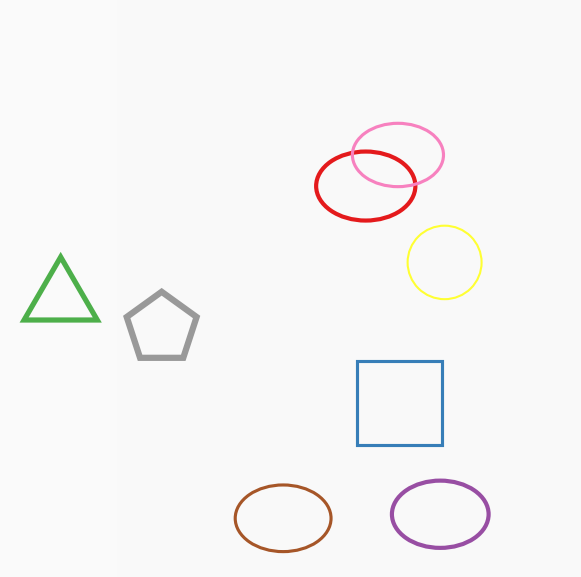[{"shape": "oval", "thickness": 2, "radius": 0.43, "center": [0.629, 0.677]}, {"shape": "square", "thickness": 1.5, "radius": 0.36, "center": [0.687, 0.301]}, {"shape": "triangle", "thickness": 2.5, "radius": 0.36, "center": [0.104, 0.481]}, {"shape": "oval", "thickness": 2, "radius": 0.42, "center": [0.757, 0.109]}, {"shape": "circle", "thickness": 1, "radius": 0.32, "center": [0.765, 0.545]}, {"shape": "oval", "thickness": 1.5, "radius": 0.41, "center": [0.487, 0.102]}, {"shape": "oval", "thickness": 1.5, "radius": 0.39, "center": [0.685, 0.731]}, {"shape": "pentagon", "thickness": 3, "radius": 0.32, "center": [0.278, 0.431]}]